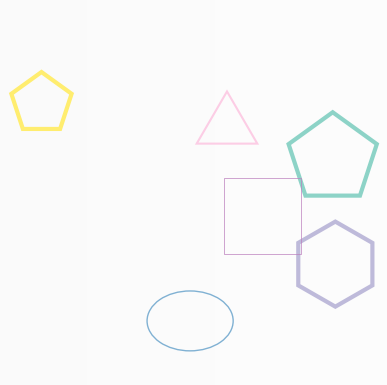[{"shape": "pentagon", "thickness": 3, "radius": 0.6, "center": [0.859, 0.589]}, {"shape": "hexagon", "thickness": 3, "radius": 0.55, "center": [0.865, 0.314]}, {"shape": "oval", "thickness": 1, "radius": 0.56, "center": [0.491, 0.166]}, {"shape": "triangle", "thickness": 1.5, "radius": 0.45, "center": [0.586, 0.672]}, {"shape": "square", "thickness": 0.5, "radius": 0.49, "center": [0.678, 0.439]}, {"shape": "pentagon", "thickness": 3, "radius": 0.41, "center": [0.107, 0.731]}]